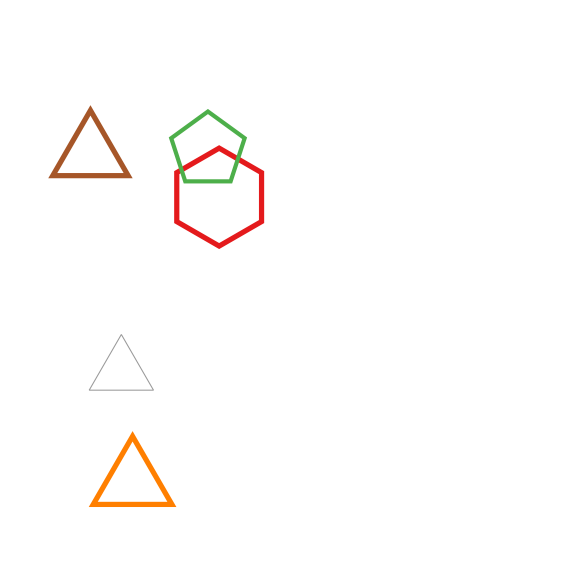[{"shape": "hexagon", "thickness": 2.5, "radius": 0.42, "center": [0.379, 0.658]}, {"shape": "pentagon", "thickness": 2, "radius": 0.33, "center": [0.36, 0.739]}, {"shape": "triangle", "thickness": 2.5, "radius": 0.39, "center": [0.23, 0.165]}, {"shape": "triangle", "thickness": 2.5, "radius": 0.38, "center": [0.157, 0.733]}, {"shape": "triangle", "thickness": 0.5, "radius": 0.32, "center": [0.21, 0.356]}]